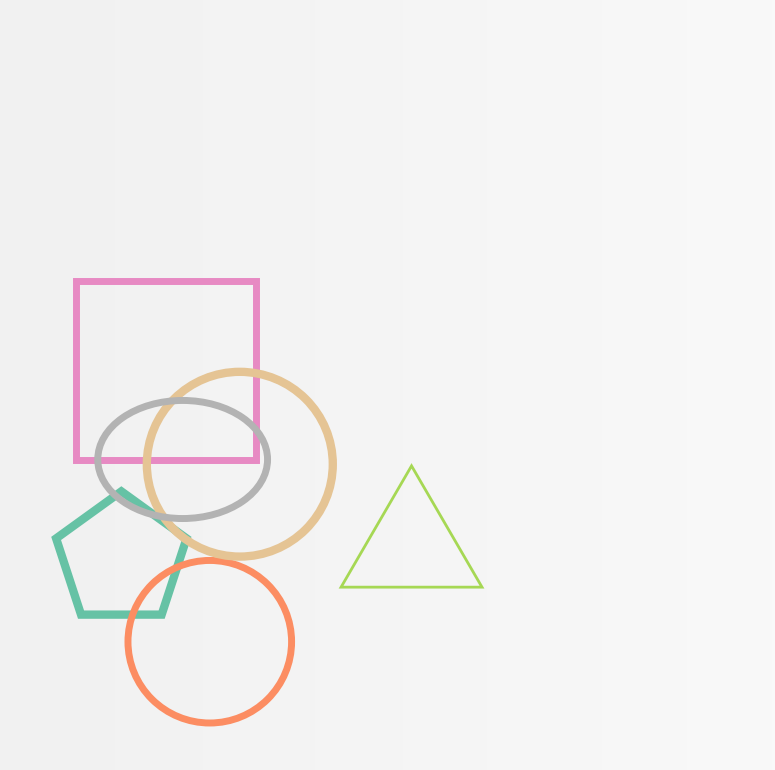[{"shape": "pentagon", "thickness": 3, "radius": 0.44, "center": [0.157, 0.273]}, {"shape": "circle", "thickness": 2.5, "radius": 0.53, "center": [0.271, 0.167]}, {"shape": "square", "thickness": 2.5, "radius": 0.58, "center": [0.214, 0.519]}, {"shape": "triangle", "thickness": 1, "radius": 0.53, "center": [0.531, 0.29]}, {"shape": "circle", "thickness": 3, "radius": 0.6, "center": [0.309, 0.397]}, {"shape": "oval", "thickness": 2.5, "radius": 0.55, "center": [0.236, 0.403]}]